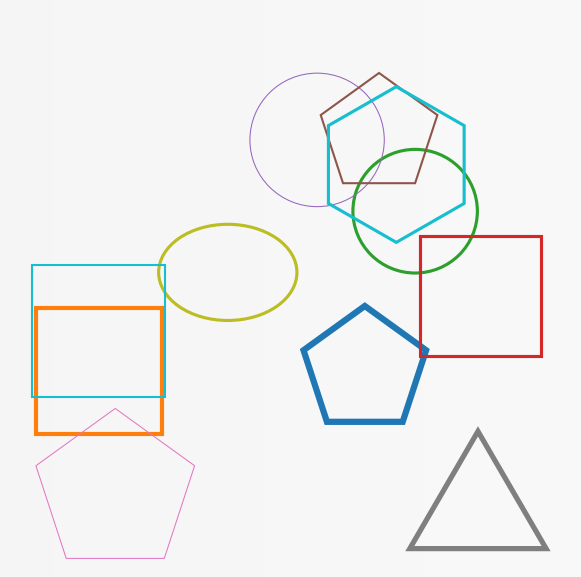[{"shape": "pentagon", "thickness": 3, "radius": 0.55, "center": [0.628, 0.358]}, {"shape": "square", "thickness": 2, "radius": 0.55, "center": [0.17, 0.357]}, {"shape": "circle", "thickness": 1.5, "radius": 0.54, "center": [0.714, 0.633]}, {"shape": "square", "thickness": 1.5, "radius": 0.52, "center": [0.827, 0.487]}, {"shape": "circle", "thickness": 0.5, "radius": 0.58, "center": [0.546, 0.757]}, {"shape": "pentagon", "thickness": 1, "radius": 0.53, "center": [0.652, 0.767]}, {"shape": "pentagon", "thickness": 0.5, "radius": 0.72, "center": [0.198, 0.148]}, {"shape": "triangle", "thickness": 2.5, "radius": 0.68, "center": [0.822, 0.117]}, {"shape": "oval", "thickness": 1.5, "radius": 0.59, "center": [0.392, 0.527]}, {"shape": "square", "thickness": 1, "radius": 0.57, "center": [0.169, 0.425]}, {"shape": "hexagon", "thickness": 1.5, "radius": 0.67, "center": [0.682, 0.714]}]